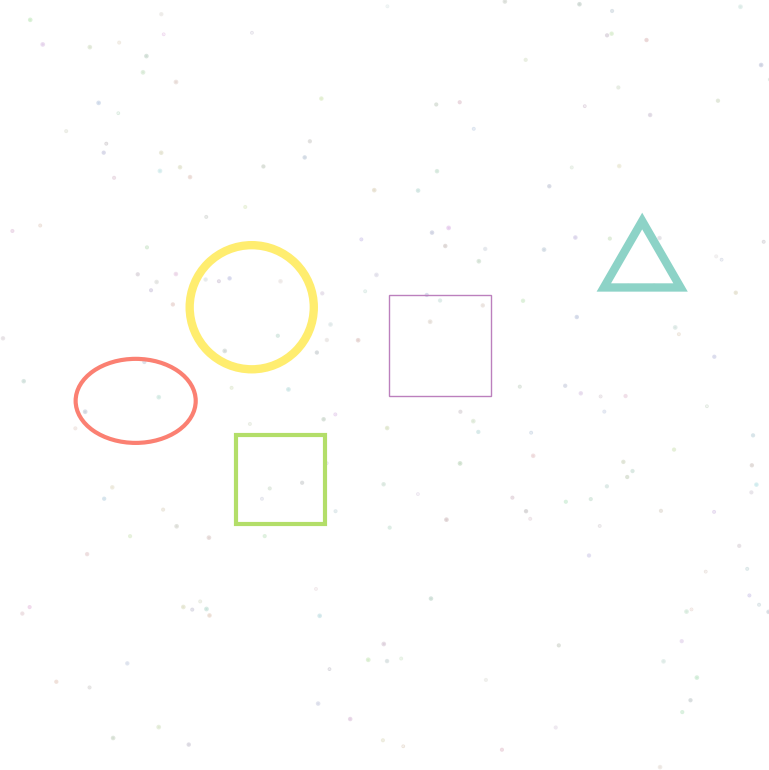[{"shape": "triangle", "thickness": 3, "radius": 0.29, "center": [0.834, 0.655]}, {"shape": "oval", "thickness": 1.5, "radius": 0.39, "center": [0.176, 0.479]}, {"shape": "square", "thickness": 1.5, "radius": 0.29, "center": [0.364, 0.377]}, {"shape": "square", "thickness": 0.5, "radius": 0.33, "center": [0.571, 0.551]}, {"shape": "circle", "thickness": 3, "radius": 0.4, "center": [0.327, 0.601]}]